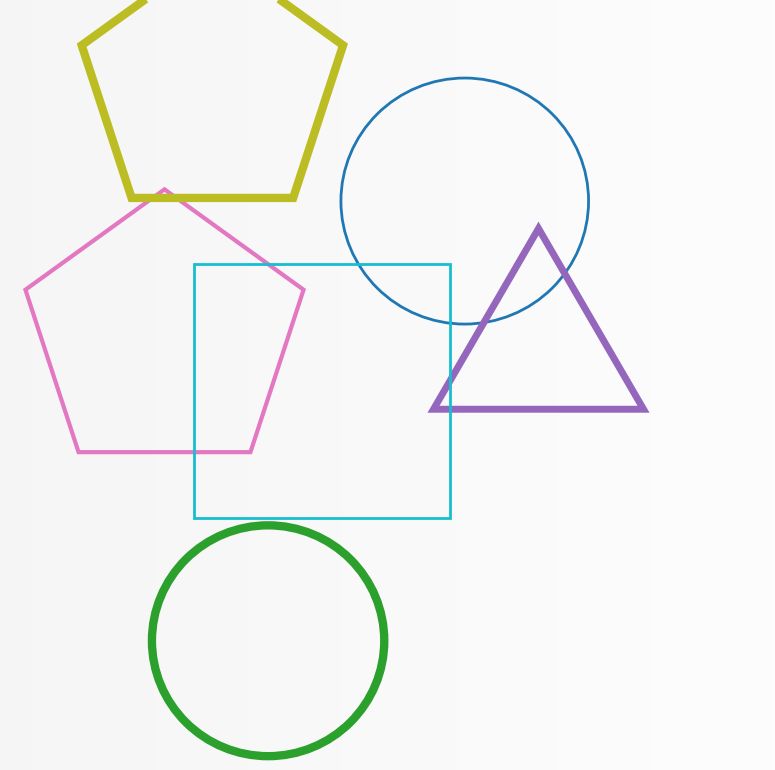[{"shape": "circle", "thickness": 1, "radius": 0.8, "center": [0.6, 0.739]}, {"shape": "circle", "thickness": 3, "radius": 0.75, "center": [0.346, 0.168]}, {"shape": "triangle", "thickness": 2.5, "radius": 0.78, "center": [0.695, 0.547]}, {"shape": "pentagon", "thickness": 1.5, "radius": 0.94, "center": [0.212, 0.565]}, {"shape": "pentagon", "thickness": 3, "radius": 0.89, "center": [0.274, 0.886]}, {"shape": "square", "thickness": 1, "radius": 0.83, "center": [0.415, 0.492]}]